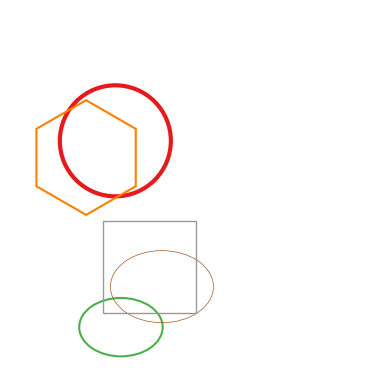[{"shape": "circle", "thickness": 3, "radius": 0.72, "center": [0.3, 0.634]}, {"shape": "oval", "thickness": 1.5, "radius": 0.54, "center": [0.314, 0.15]}, {"shape": "hexagon", "thickness": 1.5, "radius": 0.74, "center": [0.224, 0.591]}, {"shape": "oval", "thickness": 0.5, "radius": 0.67, "center": [0.421, 0.255]}, {"shape": "square", "thickness": 1, "radius": 0.6, "center": [0.388, 0.307]}]